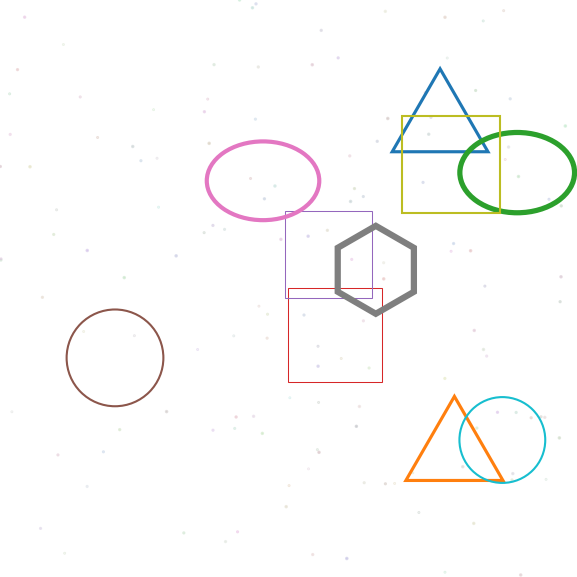[{"shape": "triangle", "thickness": 1.5, "radius": 0.48, "center": [0.762, 0.784]}, {"shape": "triangle", "thickness": 1.5, "radius": 0.49, "center": [0.787, 0.216]}, {"shape": "oval", "thickness": 2.5, "radius": 0.5, "center": [0.896, 0.7]}, {"shape": "square", "thickness": 0.5, "radius": 0.41, "center": [0.58, 0.418]}, {"shape": "square", "thickness": 0.5, "radius": 0.38, "center": [0.569, 0.559]}, {"shape": "circle", "thickness": 1, "radius": 0.42, "center": [0.199, 0.379]}, {"shape": "oval", "thickness": 2, "radius": 0.49, "center": [0.455, 0.686]}, {"shape": "hexagon", "thickness": 3, "radius": 0.38, "center": [0.651, 0.532]}, {"shape": "square", "thickness": 1, "radius": 0.42, "center": [0.781, 0.714]}, {"shape": "circle", "thickness": 1, "radius": 0.37, "center": [0.87, 0.237]}]